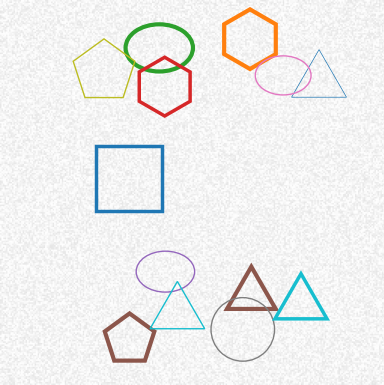[{"shape": "square", "thickness": 2.5, "radius": 0.42, "center": [0.335, 0.536]}, {"shape": "triangle", "thickness": 0.5, "radius": 0.41, "center": [0.829, 0.789]}, {"shape": "hexagon", "thickness": 3, "radius": 0.39, "center": [0.649, 0.898]}, {"shape": "oval", "thickness": 3, "radius": 0.44, "center": [0.414, 0.876]}, {"shape": "hexagon", "thickness": 2.5, "radius": 0.38, "center": [0.428, 0.775]}, {"shape": "oval", "thickness": 1, "radius": 0.38, "center": [0.43, 0.294]}, {"shape": "pentagon", "thickness": 3, "radius": 0.34, "center": [0.337, 0.118]}, {"shape": "triangle", "thickness": 3, "radius": 0.37, "center": [0.653, 0.234]}, {"shape": "oval", "thickness": 1, "radius": 0.36, "center": [0.735, 0.804]}, {"shape": "circle", "thickness": 1, "radius": 0.41, "center": [0.631, 0.144]}, {"shape": "pentagon", "thickness": 1, "radius": 0.42, "center": [0.27, 0.815]}, {"shape": "triangle", "thickness": 1, "radius": 0.41, "center": [0.461, 0.187]}, {"shape": "triangle", "thickness": 2.5, "radius": 0.39, "center": [0.782, 0.211]}]